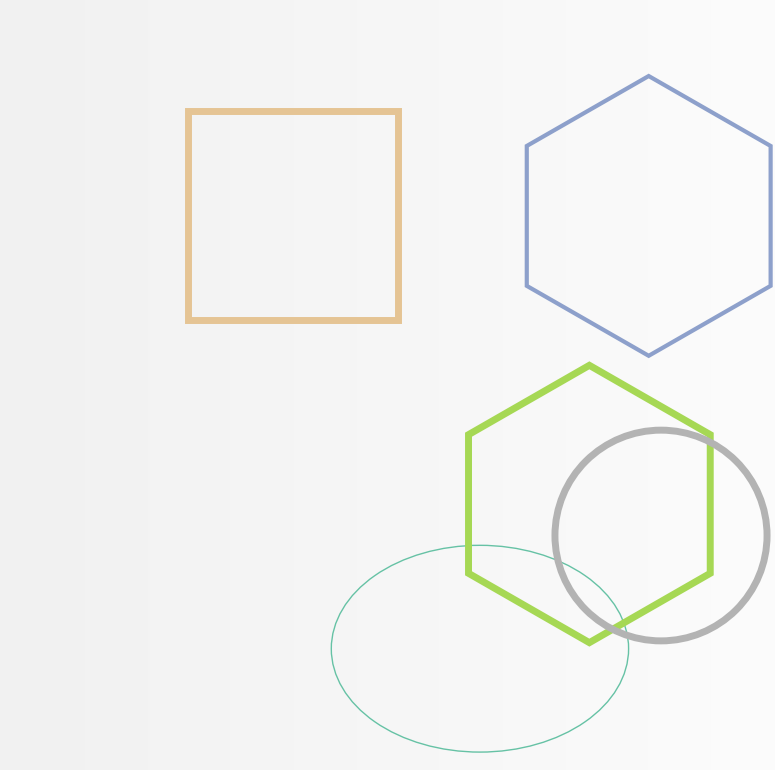[{"shape": "oval", "thickness": 0.5, "radius": 0.96, "center": [0.619, 0.158]}, {"shape": "hexagon", "thickness": 1.5, "radius": 0.91, "center": [0.837, 0.72]}, {"shape": "hexagon", "thickness": 2.5, "radius": 0.9, "center": [0.76, 0.345]}, {"shape": "square", "thickness": 2.5, "radius": 0.68, "center": [0.378, 0.72]}, {"shape": "circle", "thickness": 2.5, "radius": 0.68, "center": [0.853, 0.305]}]